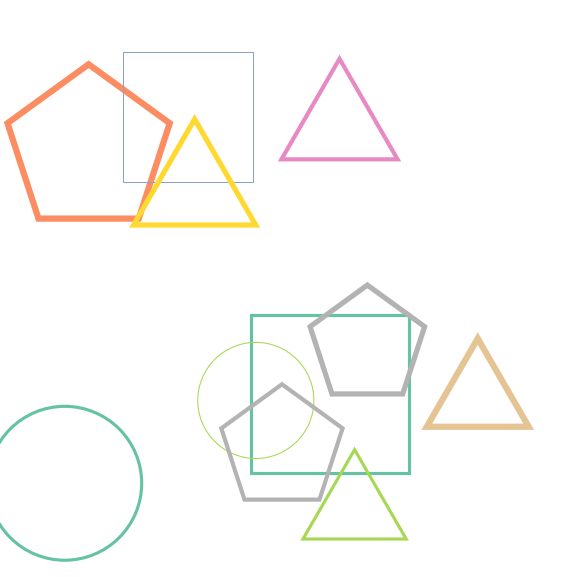[{"shape": "circle", "thickness": 1.5, "radius": 0.67, "center": [0.112, 0.162]}, {"shape": "square", "thickness": 1.5, "radius": 0.69, "center": [0.571, 0.317]}, {"shape": "pentagon", "thickness": 3, "radius": 0.74, "center": [0.153, 0.74]}, {"shape": "square", "thickness": 0.5, "radius": 0.56, "center": [0.326, 0.797]}, {"shape": "triangle", "thickness": 2, "radius": 0.58, "center": [0.588, 0.781]}, {"shape": "triangle", "thickness": 1.5, "radius": 0.52, "center": [0.614, 0.117]}, {"shape": "circle", "thickness": 0.5, "radius": 0.5, "center": [0.443, 0.306]}, {"shape": "triangle", "thickness": 2.5, "radius": 0.61, "center": [0.337, 0.671]}, {"shape": "triangle", "thickness": 3, "radius": 0.51, "center": [0.827, 0.311]}, {"shape": "pentagon", "thickness": 2, "radius": 0.55, "center": [0.488, 0.223]}, {"shape": "pentagon", "thickness": 2.5, "radius": 0.52, "center": [0.636, 0.401]}]